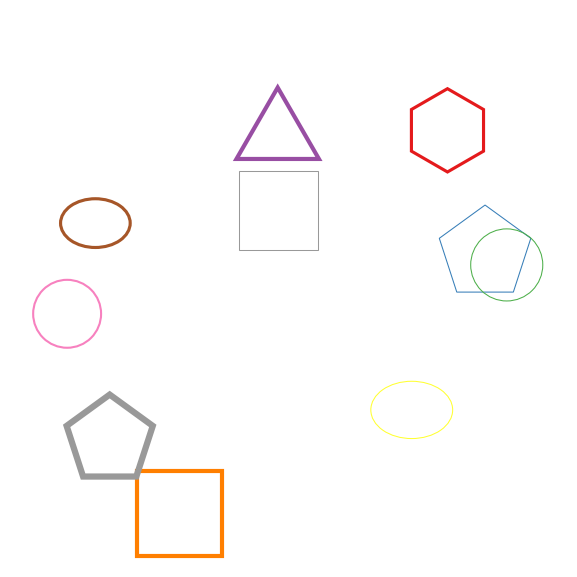[{"shape": "hexagon", "thickness": 1.5, "radius": 0.36, "center": [0.775, 0.773]}, {"shape": "pentagon", "thickness": 0.5, "radius": 0.42, "center": [0.84, 0.561]}, {"shape": "circle", "thickness": 0.5, "radius": 0.31, "center": [0.877, 0.54]}, {"shape": "triangle", "thickness": 2, "radius": 0.41, "center": [0.481, 0.765]}, {"shape": "square", "thickness": 2, "radius": 0.37, "center": [0.311, 0.11]}, {"shape": "oval", "thickness": 0.5, "radius": 0.35, "center": [0.713, 0.289]}, {"shape": "oval", "thickness": 1.5, "radius": 0.3, "center": [0.165, 0.613]}, {"shape": "circle", "thickness": 1, "radius": 0.29, "center": [0.116, 0.456]}, {"shape": "square", "thickness": 0.5, "radius": 0.34, "center": [0.482, 0.635]}, {"shape": "pentagon", "thickness": 3, "radius": 0.39, "center": [0.19, 0.237]}]